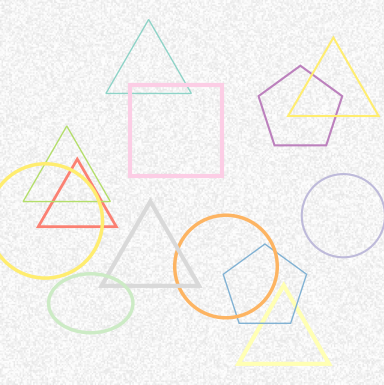[{"shape": "triangle", "thickness": 1, "radius": 0.64, "center": [0.386, 0.821]}, {"shape": "triangle", "thickness": 3, "radius": 0.68, "center": [0.737, 0.123]}, {"shape": "circle", "thickness": 1.5, "radius": 0.54, "center": [0.892, 0.44]}, {"shape": "triangle", "thickness": 2, "radius": 0.59, "center": [0.201, 0.47]}, {"shape": "pentagon", "thickness": 1, "radius": 0.57, "center": [0.688, 0.252]}, {"shape": "circle", "thickness": 2.5, "radius": 0.67, "center": [0.587, 0.308]}, {"shape": "triangle", "thickness": 1, "radius": 0.65, "center": [0.173, 0.542]}, {"shape": "square", "thickness": 3, "radius": 0.59, "center": [0.457, 0.66]}, {"shape": "triangle", "thickness": 3, "radius": 0.73, "center": [0.39, 0.331]}, {"shape": "pentagon", "thickness": 1.5, "radius": 0.57, "center": [0.78, 0.715]}, {"shape": "oval", "thickness": 2.5, "radius": 0.55, "center": [0.236, 0.212]}, {"shape": "circle", "thickness": 2.5, "radius": 0.74, "center": [0.118, 0.426]}, {"shape": "triangle", "thickness": 1.5, "radius": 0.68, "center": [0.866, 0.767]}]